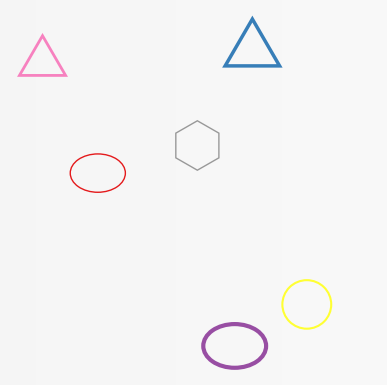[{"shape": "oval", "thickness": 1, "radius": 0.36, "center": [0.252, 0.55]}, {"shape": "triangle", "thickness": 2.5, "radius": 0.41, "center": [0.651, 0.869]}, {"shape": "oval", "thickness": 3, "radius": 0.41, "center": [0.606, 0.101]}, {"shape": "circle", "thickness": 1.5, "radius": 0.32, "center": [0.792, 0.209]}, {"shape": "triangle", "thickness": 2, "radius": 0.34, "center": [0.11, 0.838]}, {"shape": "hexagon", "thickness": 1, "radius": 0.32, "center": [0.509, 0.622]}]